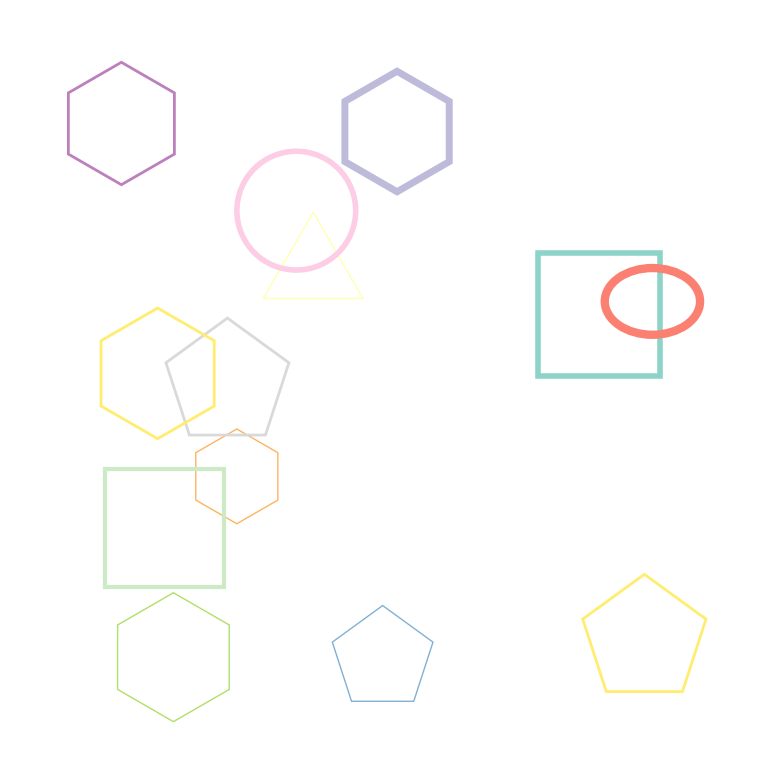[{"shape": "square", "thickness": 2, "radius": 0.4, "center": [0.778, 0.592]}, {"shape": "triangle", "thickness": 0.5, "radius": 0.37, "center": [0.407, 0.65]}, {"shape": "hexagon", "thickness": 2.5, "radius": 0.39, "center": [0.516, 0.829]}, {"shape": "oval", "thickness": 3, "radius": 0.31, "center": [0.847, 0.609]}, {"shape": "pentagon", "thickness": 0.5, "radius": 0.34, "center": [0.497, 0.145]}, {"shape": "hexagon", "thickness": 0.5, "radius": 0.31, "center": [0.308, 0.381]}, {"shape": "hexagon", "thickness": 0.5, "radius": 0.42, "center": [0.225, 0.146]}, {"shape": "circle", "thickness": 2, "radius": 0.39, "center": [0.385, 0.726]}, {"shape": "pentagon", "thickness": 1, "radius": 0.42, "center": [0.295, 0.503]}, {"shape": "hexagon", "thickness": 1, "radius": 0.4, "center": [0.158, 0.84]}, {"shape": "square", "thickness": 1.5, "radius": 0.38, "center": [0.214, 0.314]}, {"shape": "pentagon", "thickness": 1, "radius": 0.42, "center": [0.837, 0.17]}, {"shape": "hexagon", "thickness": 1, "radius": 0.42, "center": [0.205, 0.515]}]